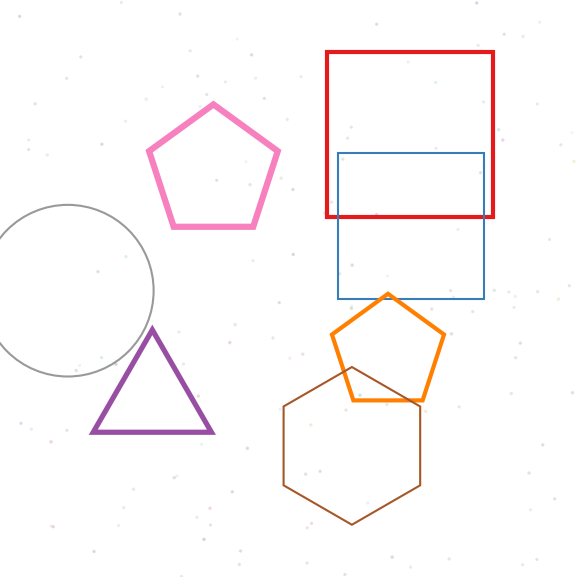[{"shape": "square", "thickness": 2, "radius": 0.72, "center": [0.71, 0.766]}, {"shape": "square", "thickness": 1, "radius": 0.63, "center": [0.712, 0.608]}, {"shape": "triangle", "thickness": 2.5, "radius": 0.59, "center": [0.264, 0.31]}, {"shape": "pentagon", "thickness": 2, "radius": 0.51, "center": [0.672, 0.388]}, {"shape": "hexagon", "thickness": 1, "radius": 0.68, "center": [0.609, 0.227]}, {"shape": "pentagon", "thickness": 3, "radius": 0.59, "center": [0.37, 0.701]}, {"shape": "circle", "thickness": 1, "radius": 0.74, "center": [0.117, 0.496]}]